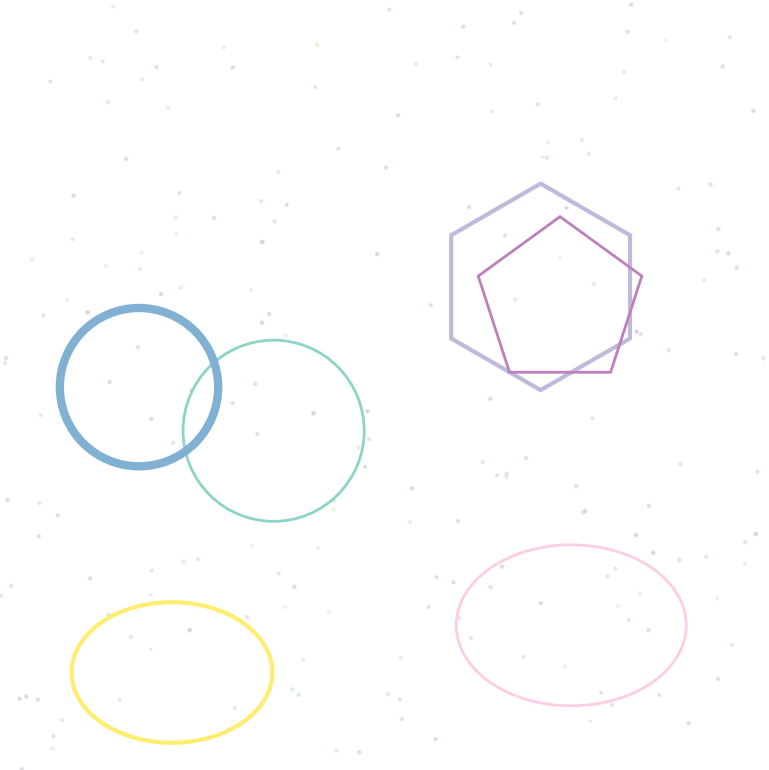[{"shape": "circle", "thickness": 1, "radius": 0.59, "center": [0.355, 0.441]}, {"shape": "hexagon", "thickness": 1.5, "radius": 0.67, "center": [0.702, 0.627]}, {"shape": "circle", "thickness": 3, "radius": 0.51, "center": [0.181, 0.497]}, {"shape": "oval", "thickness": 1, "radius": 0.75, "center": [0.742, 0.188]}, {"shape": "pentagon", "thickness": 1, "radius": 0.56, "center": [0.727, 0.607]}, {"shape": "oval", "thickness": 1.5, "radius": 0.65, "center": [0.223, 0.127]}]